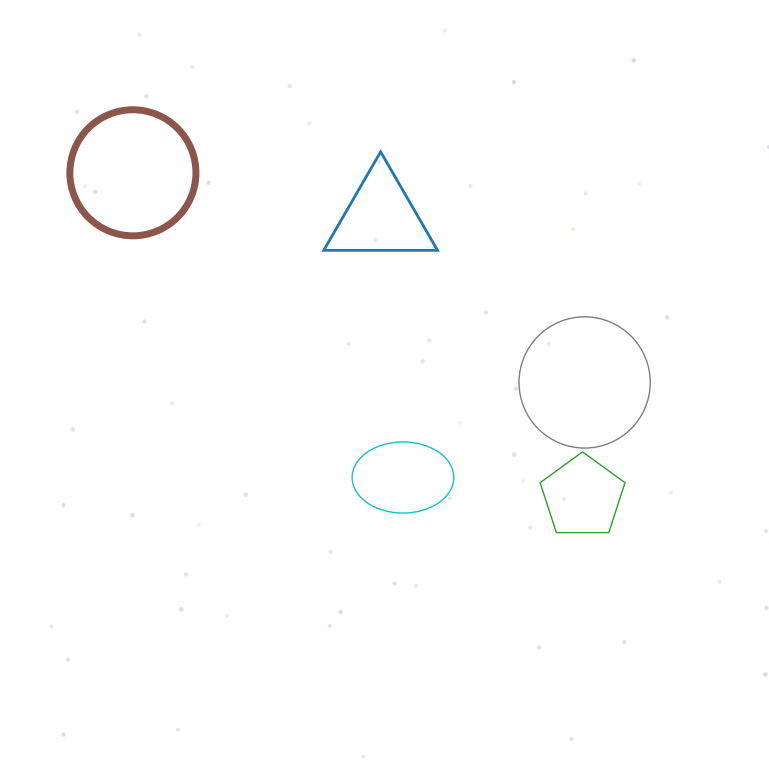[{"shape": "triangle", "thickness": 1, "radius": 0.43, "center": [0.494, 0.718]}, {"shape": "pentagon", "thickness": 0.5, "radius": 0.29, "center": [0.757, 0.355]}, {"shape": "circle", "thickness": 2.5, "radius": 0.41, "center": [0.173, 0.776]}, {"shape": "circle", "thickness": 0.5, "radius": 0.43, "center": [0.759, 0.503]}, {"shape": "oval", "thickness": 0.5, "radius": 0.33, "center": [0.523, 0.38]}]